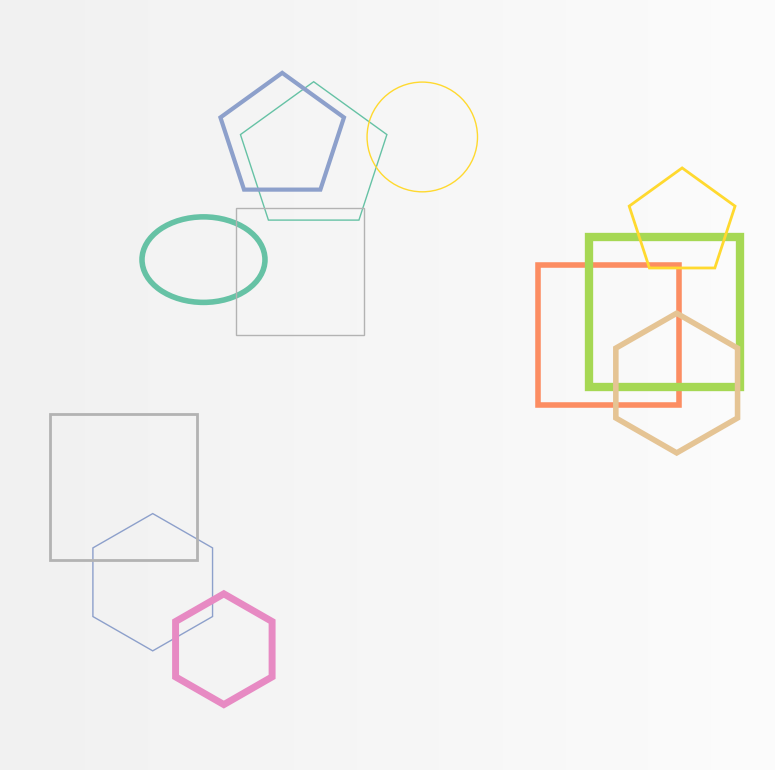[{"shape": "pentagon", "thickness": 0.5, "radius": 0.5, "center": [0.405, 0.795]}, {"shape": "oval", "thickness": 2, "radius": 0.4, "center": [0.263, 0.663]}, {"shape": "square", "thickness": 2, "radius": 0.45, "center": [0.786, 0.565]}, {"shape": "pentagon", "thickness": 1.5, "radius": 0.42, "center": [0.364, 0.822]}, {"shape": "hexagon", "thickness": 0.5, "radius": 0.45, "center": [0.197, 0.244]}, {"shape": "hexagon", "thickness": 2.5, "radius": 0.36, "center": [0.289, 0.157]}, {"shape": "square", "thickness": 3, "radius": 0.49, "center": [0.857, 0.594]}, {"shape": "pentagon", "thickness": 1, "radius": 0.36, "center": [0.88, 0.71]}, {"shape": "circle", "thickness": 0.5, "radius": 0.36, "center": [0.545, 0.822]}, {"shape": "hexagon", "thickness": 2, "radius": 0.45, "center": [0.873, 0.503]}, {"shape": "square", "thickness": 1, "radius": 0.47, "center": [0.159, 0.368]}, {"shape": "square", "thickness": 0.5, "radius": 0.41, "center": [0.388, 0.648]}]